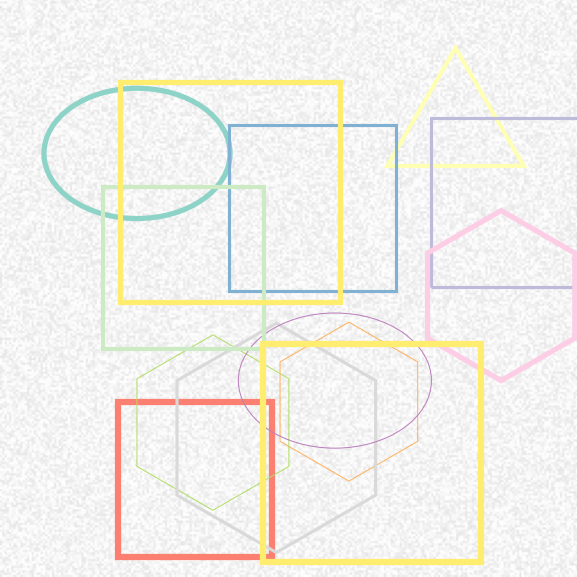[{"shape": "oval", "thickness": 2.5, "radius": 0.81, "center": [0.237, 0.734]}, {"shape": "triangle", "thickness": 2, "radius": 0.68, "center": [0.789, 0.78]}, {"shape": "square", "thickness": 1.5, "radius": 0.73, "center": [0.893, 0.648]}, {"shape": "square", "thickness": 3, "radius": 0.67, "center": [0.338, 0.169]}, {"shape": "square", "thickness": 1.5, "radius": 0.72, "center": [0.541, 0.639]}, {"shape": "hexagon", "thickness": 0.5, "radius": 0.69, "center": [0.604, 0.304]}, {"shape": "hexagon", "thickness": 0.5, "radius": 0.76, "center": [0.369, 0.267]}, {"shape": "hexagon", "thickness": 2.5, "radius": 0.74, "center": [0.868, 0.487]}, {"shape": "hexagon", "thickness": 1.5, "radius": 0.99, "center": [0.478, 0.241]}, {"shape": "oval", "thickness": 0.5, "radius": 0.84, "center": [0.58, 0.34]}, {"shape": "square", "thickness": 2, "radius": 0.7, "center": [0.318, 0.535]}, {"shape": "square", "thickness": 2.5, "radius": 0.95, "center": [0.399, 0.667]}, {"shape": "square", "thickness": 3, "radius": 0.94, "center": [0.644, 0.215]}]